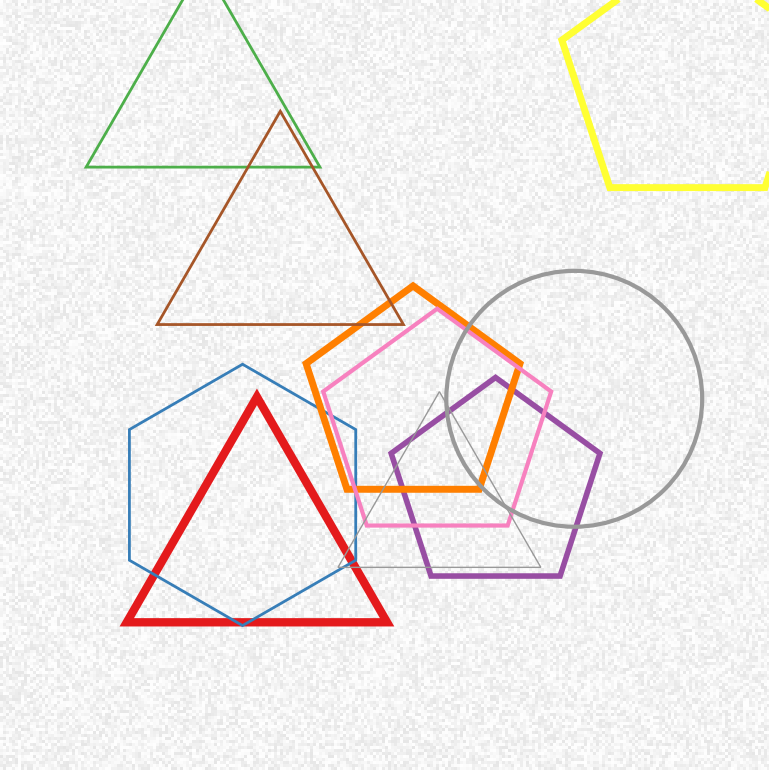[{"shape": "triangle", "thickness": 3, "radius": 0.98, "center": [0.334, 0.289]}, {"shape": "hexagon", "thickness": 1, "radius": 0.85, "center": [0.315, 0.357]}, {"shape": "triangle", "thickness": 1, "radius": 0.88, "center": [0.264, 0.871]}, {"shape": "pentagon", "thickness": 2, "radius": 0.71, "center": [0.644, 0.367]}, {"shape": "pentagon", "thickness": 2.5, "radius": 0.73, "center": [0.536, 0.483]}, {"shape": "pentagon", "thickness": 2.5, "radius": 0.86, "center": [0.893, 0.895]}, {"shape": "triangle", "thickness": 1, "radius": 0.92, "center": [0.364, 0.671]}, {"shape": "pentagon", "thickness": 1.5, "radius": 0.78, "center": [0.568, 0.443]}, {"shape": "triangle", "thickness": 0.5, "radius": 0.76, "center": [0.571, 0.339]}, {"shape": "circle", "thickness": 1.5, "radius": 0.83, "center": [0.746, 0.482]}]